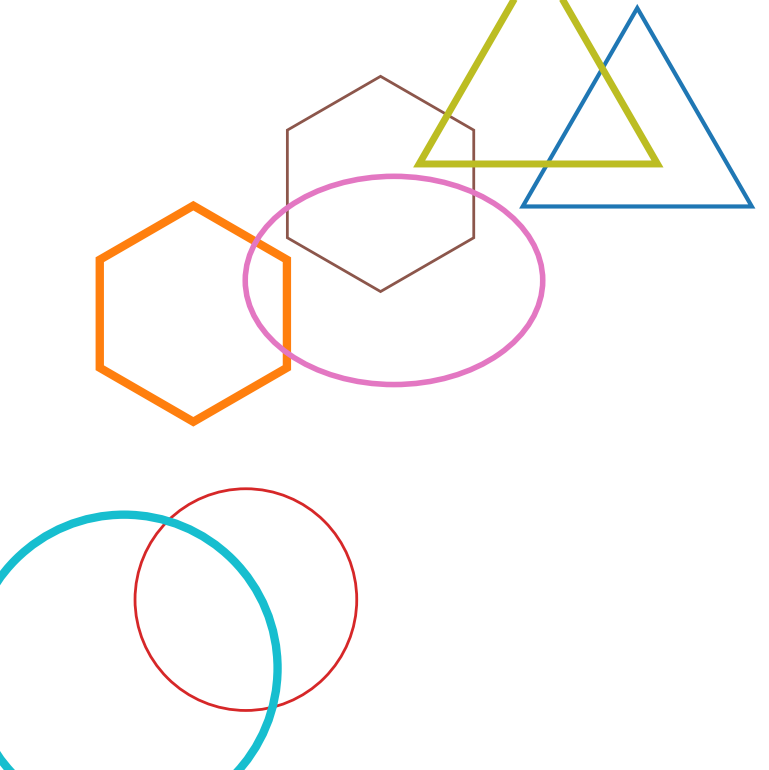[{"shape": "triangle", "thickness": 1.5, "radius": 0.86, "center": [0.828, 0.818]}, {"shape": "hexagon", "thickness": 3, "radius": 0.7, "center": [0.251, 0.593]}, {"shape": "circle", "thickness": 1, "radius": 0.72, "center": [0.319, 0.221]}, {"shape": "hexagon", "thickness": 1, "radius": 0.7, "center": [0.494, 0.761]}, {"shape": "oval", "thickness": 2, "radius": 0.97, "center": [0.512, 0.636]}, {"shape": "triangle", "thickness": 2.5, "radius": 0.89, "center": [0.699, 0.876]}, {"shape": "circle", "thickness": 3, "radius": 1.0, "center": [0.161, 0.132]}]